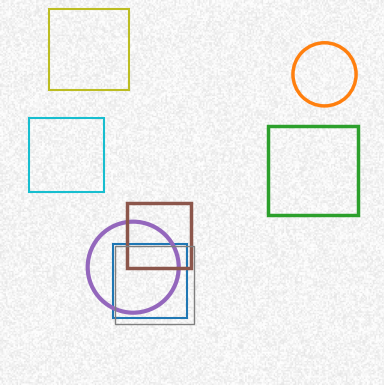[{"shape": "square", "thickness": 1.5, "radius": 0.48, "center": [0.39, 0.27]}, {"shape": "circle", "thickness": 2.5, "radius": 0.41, "center": [0.843, 0.807]}, {"shape": "square", "thickness": 2.5, "radius": 0.58, "center": [0.812, 0.557]}, {"shape": "circle", "thickness": 3, "radius": 0.59, "center": [0.346, 0.306]}, {"shape": "square", "thickness": 2.5, "radius": 0.42, "center": [0.412, 0.388]}, {"shape": "square", "thickness": 1, "radius": 0.51, "center": [0.402, 0.26]}, {"shape": "square", "thickness": 1.5, "radius": 0.52, "center": [0.231, 0.871]}, {"shape": "square", "thickness": 1.5, "radius": 0.48, "center": [0.172, 0.597]}]